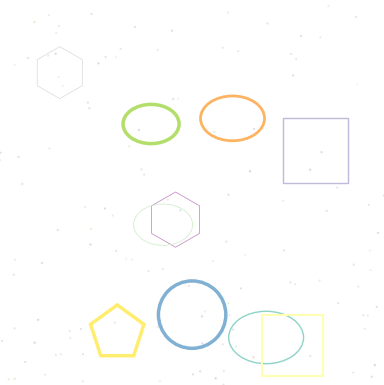[{"shape": "oval", "thickness": 1, "radius": 0.49, "center": [0.691, 0.123]}, {"shape": "square", "thickness": 1.5, "radius": 0.4, "center": [0.759, 0.103]}, {"shape": "square", "thickness": 1, "radius": 0.42, "center": [0.82, 0.609]}, {"shape": "circle", "thickness": 2.5, "radius": 0.44, "center": [0.499, 0.183]}, {"shape": "oval", "thickness": 2, "radius": 0.42, "center": [0.604, 0.693]}, {"shape": "oval", "thickness": 2.5, "radius": 0.36, "center": [0.392, 0.678]}, {"shape": "hexagon", "thickness": 0.5, "radius": 0.34, "center": [0.155, 0.811]}, {"shape": "hexagon", "thickness": 0.5, "radius": 0.36, "center": [0.456, 0.43]}, {"shape": "oval", "thickness": 0.5, "radius": 0.38, "center": [0.424, 0.416]}, {"shape": "pentagon", "thickness": 2.5, "radius": 0.36, "center": [0.305, 0.135]}]